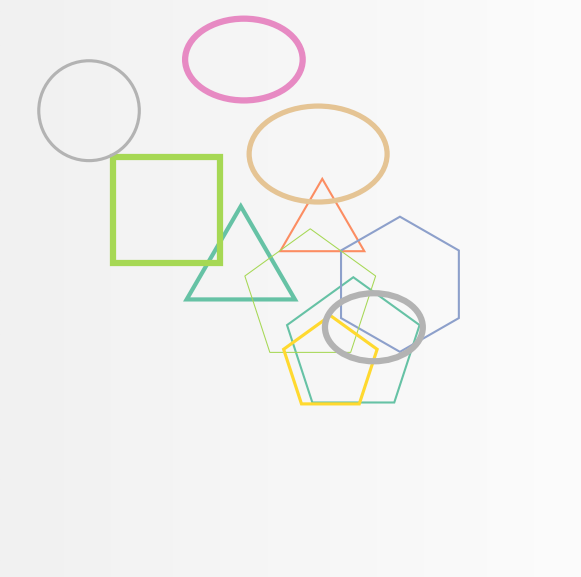[{"shape": "triangle", "thickness": 2, "radius": 0.54, "center": [0.414, 0.534]}, {"shape": "pentagon", "thickness": 1, "radius": 0.6, "center": [0.608, 0.399]}, {"shape": "triangle", "thickness": 1, "radius": 0.42, "center": [0.554, 0.606]}, {"shape": "hexagon", "thickness": 1, "radius": 0.59, "center": [0.688, 0.507]}, {"shape": "oval", "thickness": 3, "radius": 0.51, "center": [0.42, 0.896]}, {"shape": "pentagon", "thickness": 0.5, "radius": 0.59, "center": [0.534, 0.485]}, {"shape": "square", "thickness": 3, "radius": 0.46, "center": [0.287, 0.636]}, {"shape": "pentagon", "thickness": 1.5, "radius": 0.42, "center": [0.568, 0.368]}, {"shape": "oval", "thickness": 2.5, "radius": 0.59, "center": [0.547, 0.732]}, {"shape": "circle", "thickness": 1.5, "radius": 0.43, "center": [0.153, 0.807]}, {"shape": "oval", "thickness": 3, "radius": 0.42, "center": [0.643, 0.432]}]